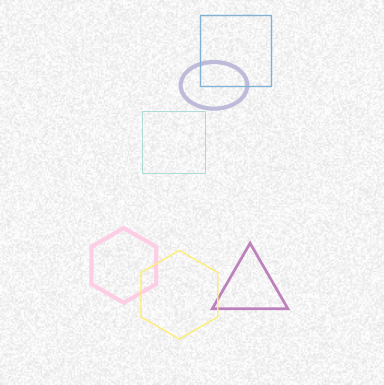[{"shape": "square", "thickness": 0.5, "radius": 0.41, "center": [0.45, 0.631]}, {"shape": "oval", "thickness": 3, "radius": 0.43, "center": [0.556, 0.778]}, {"shape": "square", "thickness": 1, "radius": 0.46, "center": [0.611, 0.87]}, {"shape": "hexagon", "thickness": 3, "radius": 0.49, "center": [0.322, 0.311]}, {"shape": "triangle", "thickness": 2, "radius": 0.57, "center": [0.65, 0.255]}, {"shape": "hexagon", "thickness": 1, "radius": 0.58, "center": [0.466, 0.234]}]